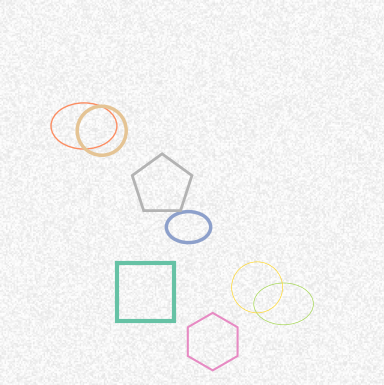[{"shape": "square", "thickness": 3, "radius": 0.37, "center": [0.379, 0.242]}, {"shape": "oval", "thickness": 1, "radius": 0.43, "center": [0.218, 0.673]}, {"shape": "oval", "thickness": 2.5, "radius": 0.29, "center": [0.49, 0.41]}, {"shape": "hexagon", "thickness": 1.5, "radius": 0.37, "center": [0.552, 0.113]}, {"shape": "oval", "thickness": 0.5, "radius": 0.39, "center": [0.737, 0.211]}, {"shape": "circle", "thickness": 0.5, "radius": 0.33, "center": [0.668, 0.254]}, {"shape": "circle", "thickness": 2.5, "radius": 0.32, "center": [0.264, 0.66]}, {"shape": "pentagon", "thickness": 2, "radius": 0.41, "center": [0.421, 0.519]}]